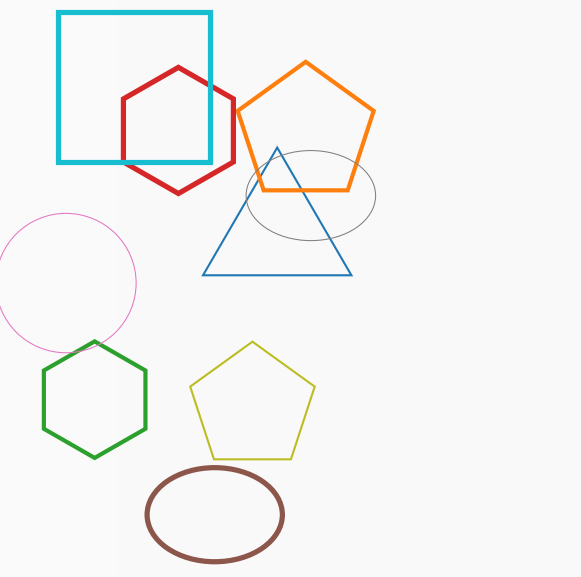[{"shape": "triangle", "thickness": 1, "radius": 0.74, "center": [0.477, 0.596]}, {"shape": "pentagon", "thickness": 2, "radius": 0.62, "center": [0.526, 0.769]}, {"shape": "hexagon", "thickness": 2, "radius": 0.5, "center": [0.163, 0.307]}, {"shape": "hexagon", "thickness": 2.5, "radius": 0.55, "center": [0.307, 0.773]}, {"shape": "oval", "thickness": 2.5, "radius": 0.58, "center": [0.369, 0.108]}, {"shape": "circle", "thickness": 0.5, "radius": 0.6, "center": [0.114, 0.509]}, {"shape": "oval", "thickness": 0.5, "radius": 0.56, "center": [0.535, 0.66]}, {"shape": "pentagon", "thickness": 1, "radius": 0.56, "center": [0.434, 0.295]}, {"shape": "square", "thickness": 2.5, "radius": 0.65, "center": [0.231, 0.848]}]